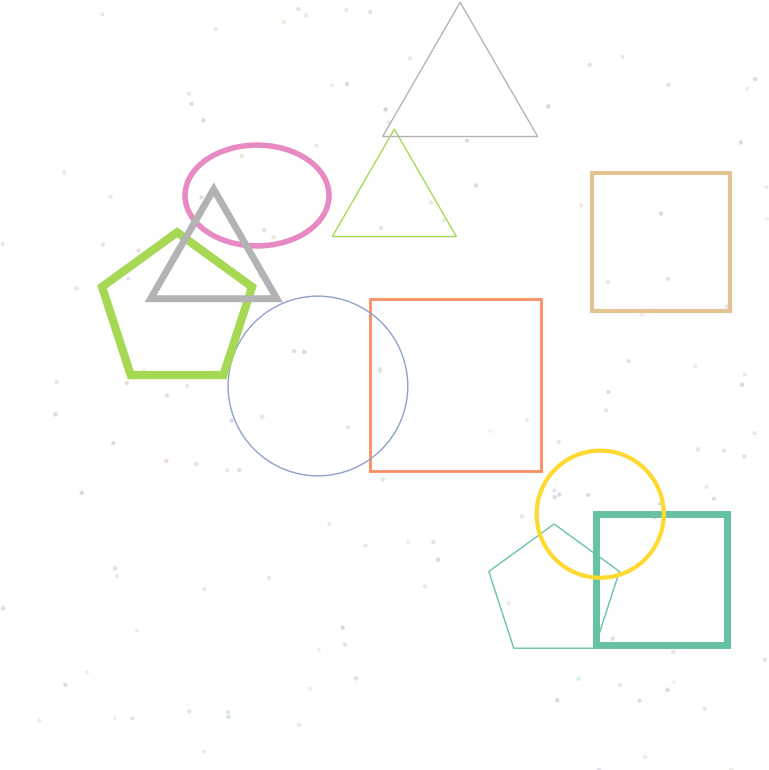[{"shape": "pentagon", "thickness": 0.5, "radius": 0.45, "center": [0.72, 0.23]}, {"shape": "square", "thickness": 2.5, "radius": 0.43, "center": [0.859, 0.247]}, {"shape": "square", "thickness": 1, "radius": 0.56, "center": [0.591, 0.5]}, {"shape": "circle", "thickness": 0.5, "radius": 0.58, "center": [0.413, 0.499]}, {"shape": "oval", "thickness": 2, "radius": 0.47, "center": [0.334, 0.746]}, {"shape": "triangle", "thickness": 0.5, "radius": 0.47, "center": [0.512, 0.739]}, {"shape": "pentagon", "thickness": 3, "radius": 0.51, "center": [0.23, 0.596]}, {"shape": "circle", "thickness": 1.5, "radius": 0.41, "center": [0.779, 0.332]}, {"shape": "square", "thickness": 1.5, "radius": 0.45, "center": [0.858, 0.686]}, {"shape": "triangle", "thickness": 0.5, "radius": 0.58, "center": [0.598, 0.881]}, {"shape": "triangle", "thickness": 2.5, "radius": 0.47, "center": [0.278, 0.659]}]